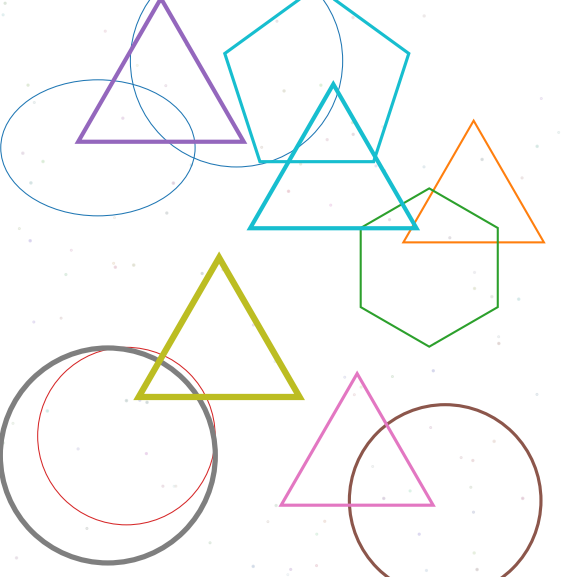[{"shape": "circle", "thickness": 0.5, "radius": 0.92, "center": [0.41, 0.894]}, {"shape": "oval", "thickness": 0.5, "radius": 0.84, "center": [0.17, 0.743]}, {"shape": "triangle", "thickness": 1, "radius": 0.7, "center": [0.82, 0.65]}, {"shape": "hexagon", "thickness": 1, "radius": 0.69, "center": [0.743, 0.536]}, {"shape": "circle", "thickness": 0.5, "radius": 0.77, "center": [0.219, 0.244]}, {"shape": "triangle", "thickness": 2, "radius": 0.83, "center": [0.279, 0.836]}, {"shape": "circle", "thickness": 1.5, "radius": 0.83, "center": [0.771, 0.133]}, {"shape": "triangle", "thickness": 1.5, "radius": 0.76, "center": [0.618, 0.2]}, {"shape": "circle", "thickness": 2.5, "radius": 0.93, "center": [0.187, 0.21]}, {"shape": "triangle", "thickness": 3, "radius": 0.8, "center": [0.379, 0.392]}, {"shape": "triangle", "thickness": 2, "radius": 0.83, "center": [0.577, 0.687]}, {"shape": "pentagon", "thickness": 1.5, "radius": 0.84, "center": [0.549, 0.855]}]